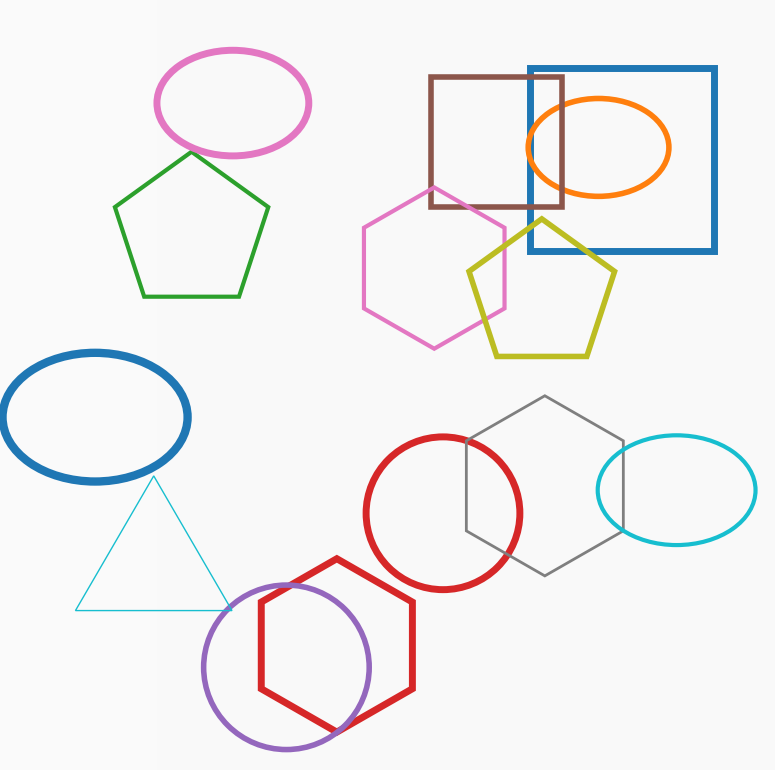[{"shape": "square", "thickness": 2.5, "radius": 0.59, "center": [0.803, 0.793]}, {"shape": "oval", "thickness": 3, "radius": 0.6, "center": [0.123, 0.458]}, {"shape": "oval", "thickness": 2, "radius": 0.45, "center": [0.772, 0.809]}, {"shape": "pentagon", "thickness": 1.5, "radius": 0.52, "center": [0.247, 0.699]}, {"shape": "circle", "thickness": 2.5, "radius": 0.5, "center": [0.572, 0.333]}, {"shape": "hexagon", "thickness": 2.5, "radius": 0.56, "center": [0.435, 0.162]}, {"shape": "circle", "thickness": 2, "radius": 0.53, "center": [0.37, 0.133]}, {"shape": "square", "thickness": 2, "radius": 0.42, "center": [0.641, 0.816]}, {"shape": "hexagon", "thickness": 1.5, "radius": 0.52, "center": [0.56, 0.652]}, {"shape": "oval", "thickness": 2.5, "radius": 0.49, "center": [0.3, 0.866]}, {"shape": "hexagon", "thickness": 1, "radius": 0.58, "center": [0.703, 0.369]}, {"shape": "pentagon", "thickness": 2, "radius": 0.49, "center": [0.699, 0.617]}, {"shape": "triangle", "thickness": 0.5, "radius": 0.58, "center": [0.198, 0.265]}, {"shape": "oval", "thickness": 1.5, "radius": 0.51, "center": [0.873, 0.363]}]